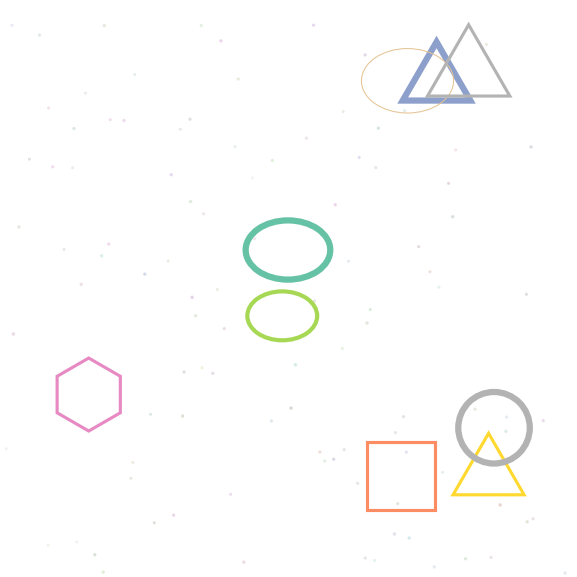[{"shape": "oval", "thickness": 3, "radius": 0.37, "center": [0.499, 0.566]}, {"shape": "square", "thickness": 1.5, "radius": 0.29, "center": [0.695, 0.175]}, {"shape": "triangle", "thickness": 3, "radius": 0.34, "center": [0.756, 0.859]}, {"shape": "hexagon", "thickness": 1.5, "radius": 0.32, "center": [0.154, 0.316]}, {"shape": "oval", "thickness": 2, "radius": 0.3, "center": [0.489, 0.452]}, {"shape": "triangle", "thickness": 1.5, "radius": 0.35, "center": [0.846, 0.178]}, {"shape": "oval", "thickness": 0.5, "radius": 0.4, "center": [0.706, 0.859]}, {"shape": "triangle", "thickness": 1.5, "radius": 0.41, "center": [0.811, 0.874]}, {"shape": "circle", "thickness": 3, "radius": 0.31, "center": [0.855, 0.258]}]